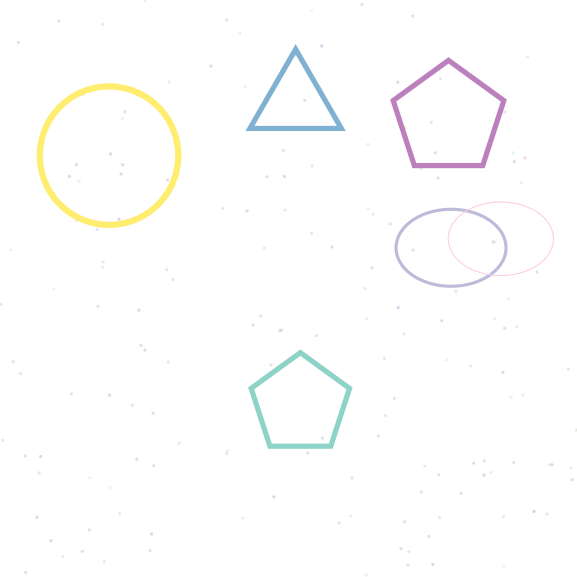[{"shape": "pentagon", "thickness": 2.5, "radius": 0.45, "center": [0.52, 0.299]}, {"shape": "oval", "thickness": 1.5, "radius": 0.48, "center": [0.781, 0.57]}, {"shape": "triangle", "thickness": 2.5, "radius": 0.46, "center": [0.512, 0.822]}, {"shape": "oval", "thickness": 0.5, "radius": 0.46, "center": [0.867, 0.586]}, {"shape": "pentagon", "thickness": 2.5, "radius": 0.5, "center": [0.777, 0.794]}, {"shape": "circle", "thickness": 3, "radius": 0.6, "center": [0.189, 0.73]}]